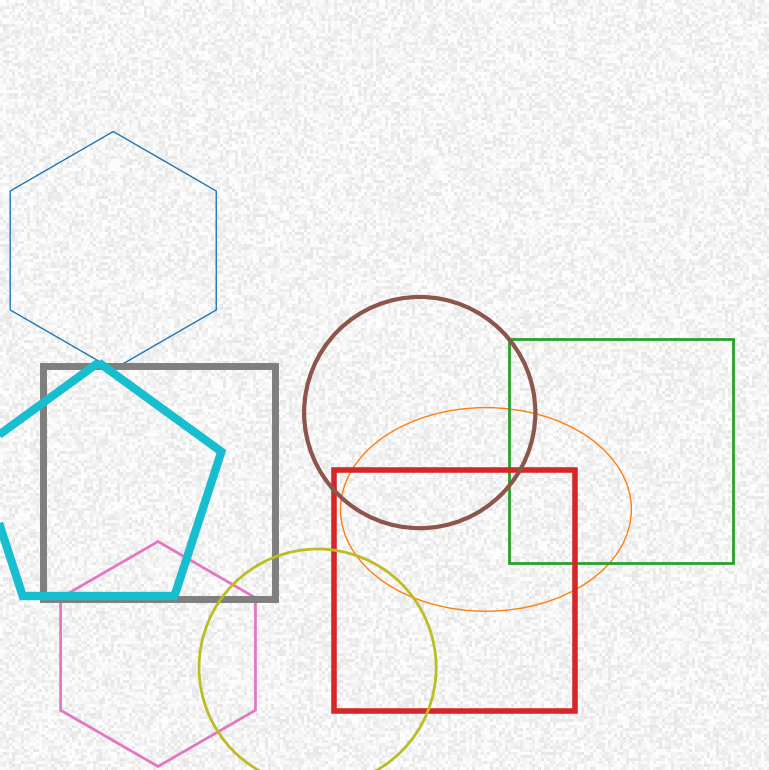[{"shape": "hexagon", "thickness": 0.5, "radius": 0.77, "center": [0.147, 0.675]}, {"shape": "oval", "thickness": 0.5, "radius": 0.94, "center": [0.631, 0.338]}, {"shape": "square", "thickness": 1, "radius": 0.73, "center": [0.806, 0.414]}, {"shape": "square", "thickness": 2, "radius": 0.78, "center": [0.59, 0.234]}, {"shape": "circle", "thickness": 1.5, "radius": 0.75, "center": [0.545, 0.464]}, {"shape": "hexagon", "thickness": 1, "radius": 0.73, "center": [0.205, 0.151]}, {"shape": "square", "thickness": 2.5, "radius": 0.75, "center": [0.206, 0.373]}, {"shape": "circle", "thickness": 1, "radius": 0.77, "center": [0.412, 0.133]}, {"shape": "pentagon", "thickness": 3, "radius": 0.84, "center": [0.128, 0.362]}]